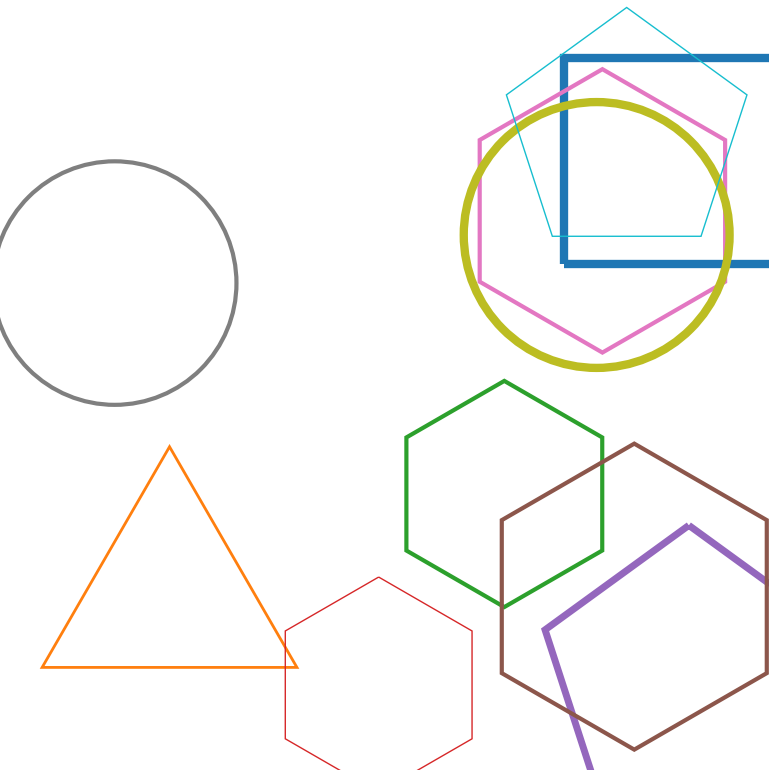[{"shape": "square", "thickness": 3, "radius": 0.67, "center": [0.867, 0.791]}, {"shape": "triangle", "thickness": 1, "radius": 0.96, "center": [0.22, 0.229]}, {"shape": "hexagon", "thickness": 1.5, "radius": 0.73, "center": [0.655, 0.358]}, {"shape": "hexagon", "thickness": 0.5, "radius": 0.7, "center": [0.492, 0.111]}, {"shape": "pentagon", "thickness": 2.5, "radius": 0.98, "center": [0.895, 0.121]}, {"shape": "hexagon", "thickness": 1.5, "radius": 0.99, "center": [0.824, 0.225]}, {"shape": "hexagon", "thickness": 1.5, "radius": 0.92, "center": [0.782, 0.726]}, {"shape": "circle", "thickness": 1.5, "radius": 0.79, "center": [0.149, 0.632]}, {"shape": "circle", "thickness": 3, "radius": 0.86, "center": [0.775, 0.695]}, {"shape": "pentagon", "thickness": 0.5, "radius": 0.82, "center": [0.814, 0.826]}]